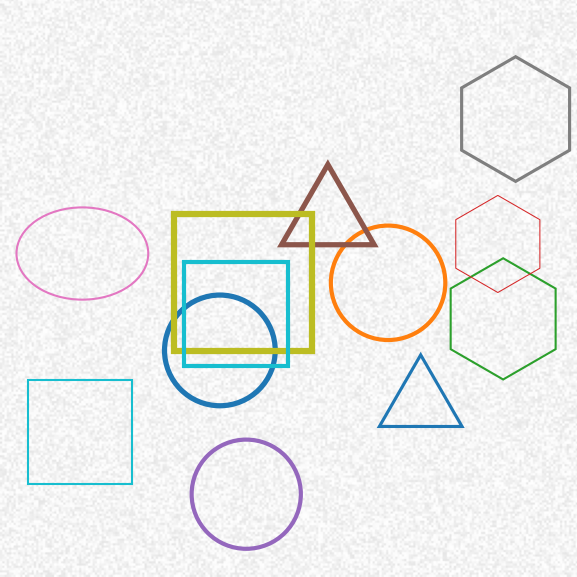[{"shape": "triangle", "thickness": 1.5, "radius": 0.41, "center": [0.728, 0.302]}, {"shape": "circle", "thickness": 2.5, "radius": 0.48, "center": [0.381, 0.392]}, {"shape": "circle", "thickness": 2, "radius": 0.5, "center": [0.672, 0.509]}, {"shape": "hexagon", "thickness": 1, "radius": 0.52, "center": [0.871, 0.447]}, {"shape": "hexagon", "thickness": 0.5, "radius": 0.42, "center": [0.862, 0.577]}, {"shape": "circle", "thickness": 2, "radius": 0.47, "center": [0.426, 0.143]}, {"shape": "triangle", "thickness": 2.5, "radius": 0.46, "center": [0.568, 0.622]}, {"shape": "oval", "thickness": 1, "radius": 0.57, "center": [0.143, 0.56]}, {"shape": "hexagon", "thickness": 1.5, "radius": 0.54, "center": [0.893, 0.793]}, {"shape": "square", "thickness": 3, "radius": 0.6, "center": [0.421, 0.51]}, {"shape": "square", "thickness": 2, "radius": 0.45, "center": [0.409, 0.456]}, {"shape": "square", "thickness": 1, "radius": 0.45, "center": [0.139, 0.251]}]